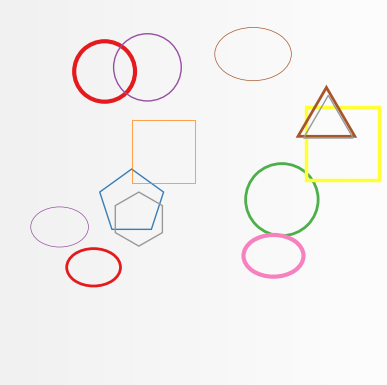[{"shape": "circle", "thickness": 3, "radius": 0.39, "center": [0.27, 0.814]}, {"shape": "oval", "thickness": 2, "radius": 0.35, "center": [0.242, 0.306]}, {"shape": "pentagon", "thickness": 1, "radius": 0.43, "center": [0.34, 0.474]}, {"shape": "circle", "thickness": 2, "radius": 0.47, "center": [0.727, 0.482]}, {"shape": "oval", "thickness": 0.5, "radius": 0.37, "center": [0.154, 0.41]}, {"shape": "circle", "thickness": 1, "radius": 0.44, "center": [0.38, 0.825]}, {"shape": "square", "thickness": 0.5, "radius": 0.41, "center": [0.422, 0.606]}, {"shape": "square", "thickness": 2.5, "radius": 0.47, "center": [0.884, 0.628]}, {"shape": "triangle", "thickness": 2, "radius": 0.42, "center": [0.842, 0.688]}, {"shape": "oval", "thickness": 0.5, "radius": 0.49, "center": [0.653, 0.86]}, {"shape": "oval", "thickness": 3, "radius": 0.39, "center": [0.706, 0.336]}, {"shape": "hexagon", "thickness": 1, "radius": 0.35, "center": [0.358, 0.431]}, {"shape": "triangle", "thickness": 1, "radius": 0.37, "center": [0.847, 0.678]}]